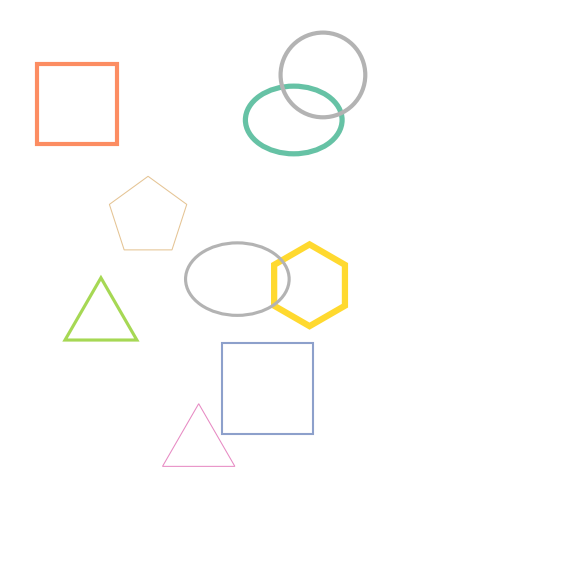[{"shape": "oval", "thickness": 2.5, "radius": 0.42, "center": [0.509, 0.791]}, {"shape": "square", "thickness": 2, "radius": 0.34, "center": [0.133, 0.819]}, {"shape": "square", "thickness": 1, "radius": 0.39, "center": [0.463, 0.327]}, {"shape": "triangle", "thickness": 0.5, "radius": 0.36, "center": [0.344, 0.228]}, {"shape": "triangle", "thickness": 1.5, "radius": 0.36, "center": [0.175, 0.446]}, {"shape": "hexagon", "thickness": 3, "radius": 0.35, "center": [0.536, 0.505]}, {"shape": "pentagon", "thickness": 0.5, "radius": 0.35, "center": [0.256, 0.623]}, {"shape": "oval", "thickness": 1.5, "radius": 0.45, "center": [0.411, 0.516]}, {"shape": "circle", "thickness": 2, "radius": 0.37, "center": [0.559, 0.869]}]